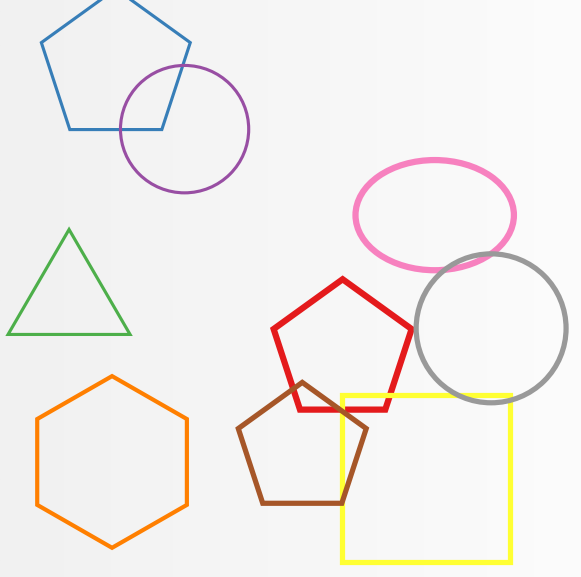[{"shape": "pentagon", "thickness": 3, "radius": 0.62, "center": [0.589, 0.391]}, {"shape": "pentagon", "thickness": 1.5, "radius": 0.67, "center": [0.199, 0.884]}, {"shape": "triangle", "thickness": 1.5, "radius": 0.61, "center": [0.119, 0.481]}, {"shape": "circle", "thickness": 1.5, "radius": 0.55, "center": [0.318, 0.776]}, {"shape": "hexagon", "thickness": 2, "radius": 0.74, "center": [0.193, 0.199]}, {"shape": "square", "thickness": 2.5, "radius": 0.72, "center": [0.732, 0.17]}, {"shape": "pentagon", "thickness": 2.5, "radius": 0.58, "center": [0.52, 0.221]}, {"shape": "oval", "thickness": 3, "radius": 0.68, "center": [0.748, 0.627]}, {"shape": "circle", "thickness": 2.5, "radius": 0.64, "center": [0.845, 0.431]}]